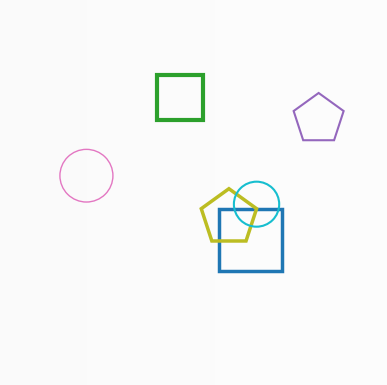[{"shape": "square", "thickness": 2.5, "radius": 0.41, "center": [0.646, 0.377]}, {"shape": "square", "thickness": 3, "radius": 0.29, "center": [0.464, 0.747]}, {"shape": "pentagon", "thickness": 1.5, "radius": 0.34, "center": [0.822, 0.691]}, {"shape": "circle", "thickness": 1, "radius": 0.34, "center": [0.223, 0.544]}, {"shape": "pentagon", "thickness": 2.5, "radius": 0.38, "center": [0.591, 0.435]}, {"shape": "circle", "thickness": 1.5, "radius": 0.29, "center": [0.662, 0.47]}]